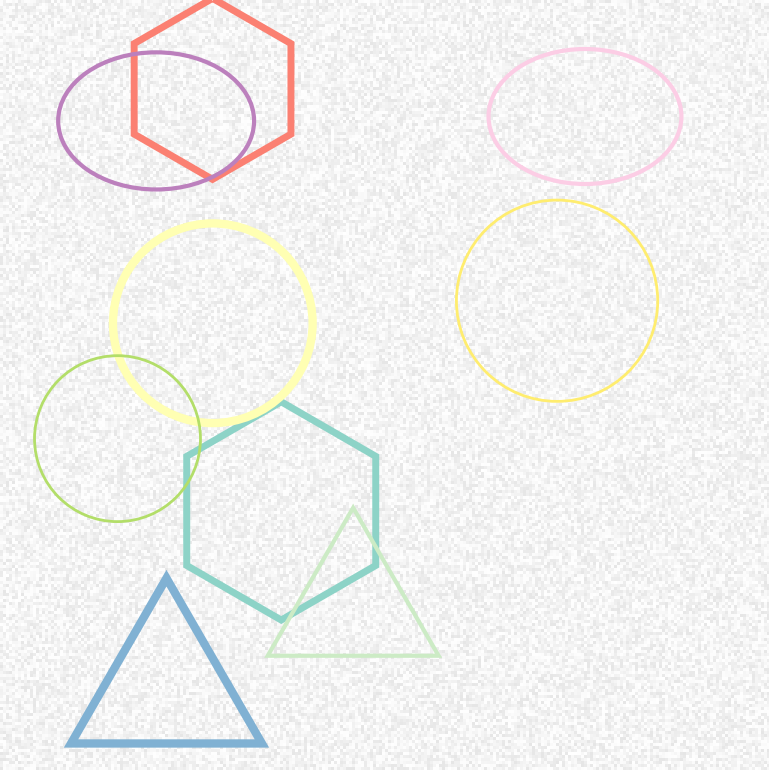[{"shape": "hexagon", "thickness": 2.5, "radius": 0.71, "center": [0.365, 0.336]}, {"shape": "circle", "thickness": 3, "radius": 0.65, "center": [0.276, 0.58]}, {"shape": "hexagon", "thickness": 2.5, "radius": 0.59, "center": [0.276, 0.885]}, {"shape": "triangle", "thickness": 3, "radius": 0.72, "center": [0.216, 0.106]}, {"shape": "circle", "thickness": 1, "radius": 0.54, "center": [0.153, 0.43]}, {"shape": "oval", "thickness": 1.5, "radius": 0.63, "center": [0.76, 0.849]}, {"shape": "oval", "thickness": 1.5, "radius": 0.64, "center": [0.203, 0.843]}, {"shape": "triangle", "thickness": 1.5, "radius": 0.64, "center": [0.459, 0.212]}, {"shape": "circle", "thickness": 1, "radius": 0.65, "center": [0.723, 0.609]}]